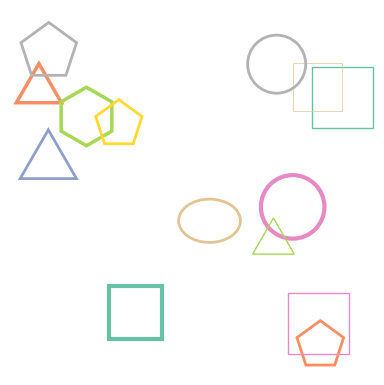[{"shape": "square", "thickness": 3, "radius": 0.35, "center": [0.352, 0.188]}, {"shape": "square", "thickness": 1, "radius": 0.39, "center": [0.89, 0.747]}, {"shape": "pentagon", "thickness": 2, "radius": 0.32, "center": [0.832, 0.103]}, {"shape": "triangle", "thickness": 2.5, "radius": 0.34, "center": [0.101, 0.767]}, {"shape": "triangle", "thickness": 2, "radius": 0.42, "center": [0.126, 0.578]}, {"shape": "square", "thickness": 1, "radius": 0.4, "center": [0.828, 0.16]}, {"shape": "circle", "thickness": 3, "radius": 0.41, "center": [0.76, 0.463]}, {"shape": "triangle", "thickness": 1, "radius": 0.31, "center": [0.71, 0.371]}, {"shape": "hexagon", "thickness": 2.5, "radius": 0.38, "center": [0.225, 0.697]}, {"shape": "pentagon", "thickness": 2, "radius": 0.32, "center": [0.309, 0.678]}, {"shape": "oval", "thickness": 2, "radius": 0.4, "center": [0.544, 0.427]}, {"shape": "square", "thickness": 0.5, "radius": 0.31, "center": [0.825, 0.773]}, {"shape": "pentagon", "thickness": 2, "radius": 0.38, "center": [0.127, 0.866]}, {"shape": "circle", "thickness": 2, "radius": 0.38, "center": [0.719, 0.833]}]